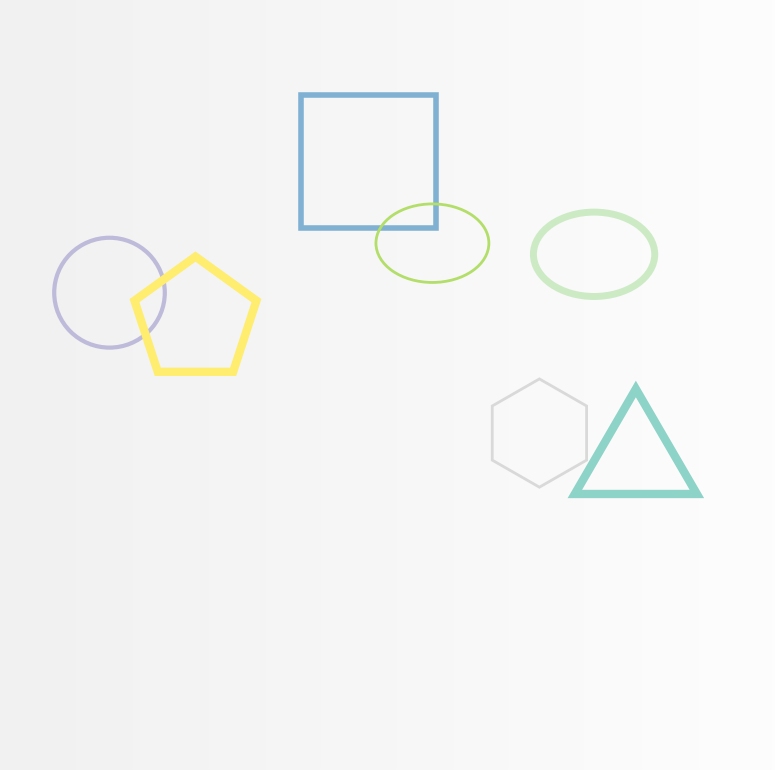[{"shape": "triangle", "thickness": 3, "radius": 0.45, "center": [0.82, 0.404]}, {"shape": "circle", "thickness": 1.5, "radius": 0.36, "center": [0.141, 0.62]}, {"shape": "square", "thickness": 2, "radius": 0.43, "center": [0.475, 0.79]}, {"shape": "oval", "thickness": 1, "radius": 0.36, "center": [0.558, 0.684]}, {"shape": "hexagon", "thickness": 1, "radius": 0.35, "center": [0.696, 0.438]}, {"shape": "oval", "thickness": 2.5, "radius": 0.39, "center": [0.767, 0.67]}, {"shape": "pentagon", "thickness": 3, "radius": 0.41, "center": [0.252, 0.584]}]